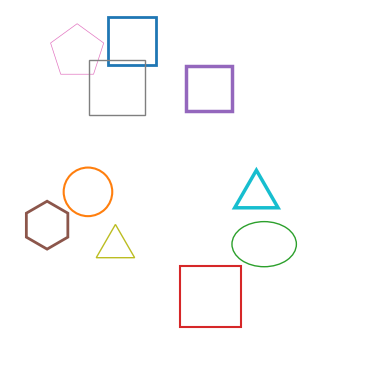[{"shape": "square", "thickness": 2, "radius": 0.31, "center": [0.343, 0.893]}, {"shape": "circle", "thickness": 1.5, "radius": 0.32, "center": [0.228, 0.502]}, {"shape": "oval", "thickness": 1, "radius": 0.42, "center": [0.686, 0.366]}, {"shape": "square", "thickness": 1.5, "radius": 0.39, "center": [0.547, 0.23]}, {"shape": "square", "thickness": 2.5, "radius": 0.29, "center": [0.543, 0.769]}, {"shape": "hexagon", "thickness": 2, "radius": 0.31, "center": [0.122, 0.415]}, {"shape": "pentagon", "thickness": 0.5, "radius": 0.36, "center": [0.2, 0.866]}, {"shape": "square", "thickness": 1, "radius": 0.36, "center": [0.304, 0.772]}, {"shape": "triangle", "thickness": 1, "radius": 0.29, "center": [0.3, 0.359]}, {"shape": "triangle", "thickness": 2.5, "radius": 0.33, "center": [0.666, 0.493]}]